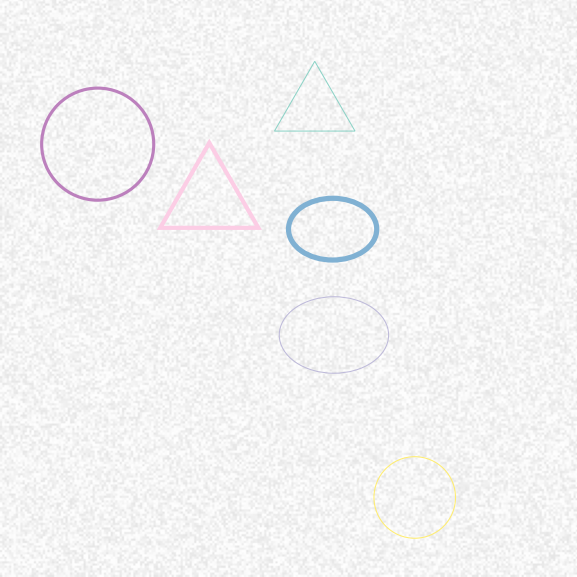[{"shape": "triangle", "thickness": 0.5, "radius": 0.4, "center": [0.545, 0.812]}, {"shape": "oval", "thickness": 0.5, "radius": 0.47, "center": [0.578, 0.419]}, {"shape": "oval", "thickness": 2.5, "radius": 0.38, "center": [0.576, 0.602]}, {"shape": "triangle", "thickness": 2, "radius": 0.49, "center": [0.362, 0.654]}, {"shape": "circle", "thickness": 1.5, "radius": 0.49, "center": [0.169, 0.75]}, {"shape": "circle", "thickness": 0.5, "radius": 0.35, "center": [0.718, 0.138]}]